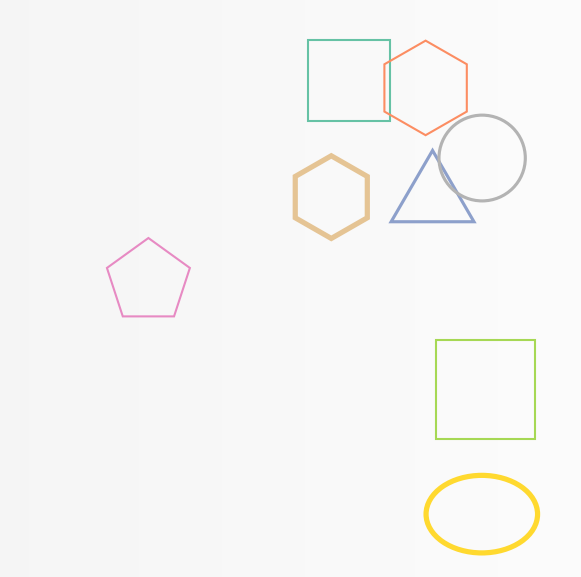[{"shape": "square", "thickness": 1, "radius": 0.35, "center": [0.601, 0.86]}, {"shape": "hexagon", "thickness": 1, "radius": 0.41, "center": [0.732, 0.847]}, {"shape": "triangle", "thickness": 1.5, "radius": 0.41, "center": [0.744, 0.656]}, {"shape": "pentagon", "thickness": 1, "radius": 0.38, "center": [0.255, 0.512]}, {"shape": "square", "thickness": 1, "radius": 0.43, "center": [0.835, 0.325]}, {"shape": "oval", "thickness": 2.5, "radius": 0.48, "center": [0.829, 0.109]}, {"shape": "hexagon", "thickness": 2.5, "radius": 0.36, "center": [0.57, 0.658]}, {"shape": "circle", "thickness": 1.5, "radius": 0.37, "center": [0.829, 0.725]}]